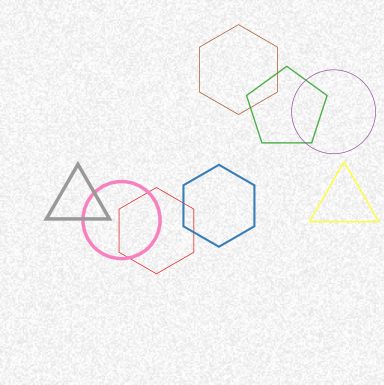[{"shape": "hexagon", "thickness": 0.5, "radius": 0.56, "center": [0.406, 0.401]}, {"shape": "hexagon", "thickness": 1.5, "radius": 0.53, "center": [0.569, 0.465]}, {"shape": "pentagon", "thickness": 1, "radius": 0.55, "center": [0.745, 0.718]}, {"shape": "circle", "thickness": 0.5, "radius": 0.54, "center": [0.866, 0.71]}, {"shape": "triangle", "thickness": 1, "radius": 0.52, "center": [0.894, 0.476]}, {"shape": "hexagon", "thickness": 0.5, "radius": 0.58, "center": [0.619, 0.819]}, {"shape": "circle", "thickness": 2.5, "radius": 0.5, "center": [0.316, 0.428]}, {"shape": "triangle", "thickness": 2.5, "radius": 0.47, "center": [0.202, 0.479]}]